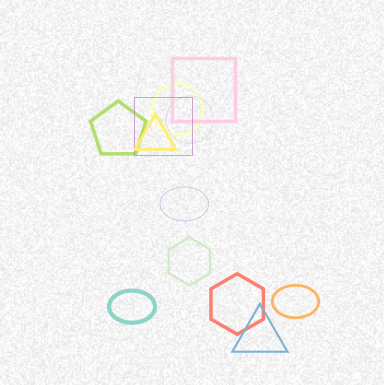[{"shape": "oval", "thickness": 3, "radius": 0.3, "center": [0.343, 0.203]}, {"shape": "circle", "thickness": 1.5, "radius": 0.33, "center": [0.461, 0.716]}, {"shape": "oval", "thickness": 0.5, "radius": 0.32, "center": [0.479, 0.47]}, {"shape": "hexagon", "thickness": 2.5, "radius": 0.39, "center": [0.616, 0.21]}, {"shape": "triangle", "thickness": 1.5, "radius": 0.41, "center": [0.675, 0.128]}, {"shape": "oval", "thickness": 2, "radius": 0.3, "center": [0.768, 0.217]}, {"shape": "pentagon", "thickness": 2.5, "radius": 0.38, "center": [0.307, 0.662]}, {"shape": "square", "thickness": 2.5, "radius": 0.41, "center": [0.529, 0.768]}, {"shape": "circle", "thickness": 0.5, "radius": 0.31, "center": [0.493, 0.689]}, {"shape": "square", "thickness": 0.5, "radius": 0.38, "center": [0.423, 0.673]}, {"shape": "hexagon", "thickness": 1.5, "radius": 0.31, "center": [0.492, 0.321]}, {"shape": "triangle", "thickness": 2, "radius": 0.31, "center": [0.404, 0.643]}]